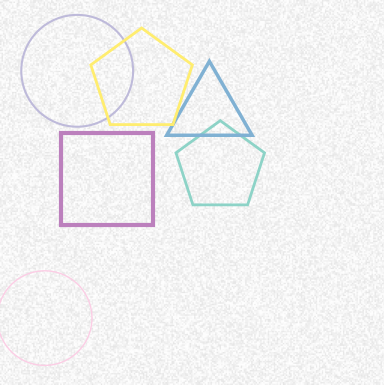[{"shape": "pentagon", "thickness": 2, "radius": 0.6, "center": [0.572, 0.566]}, {"shape": "circle", "thickness": 1.5, "radius": 0.73, "center": [0.201, 0.816]}, {"shape": "triangle", "thickness": 2.5, "radius": 0.64, "center": [0.544, 0.713]}, {"shape": "circle", "thickness": 1, "radius": 0.61, "center": [0.116, 0.174]}, {"shape": "square", "thickness": 3, "radius": 0.6, "center": [0.277, 0.535]}, {"shape": "pentagon", "thickness": 2, "radius": 0.69, "center": [0.368, 0.789]}]